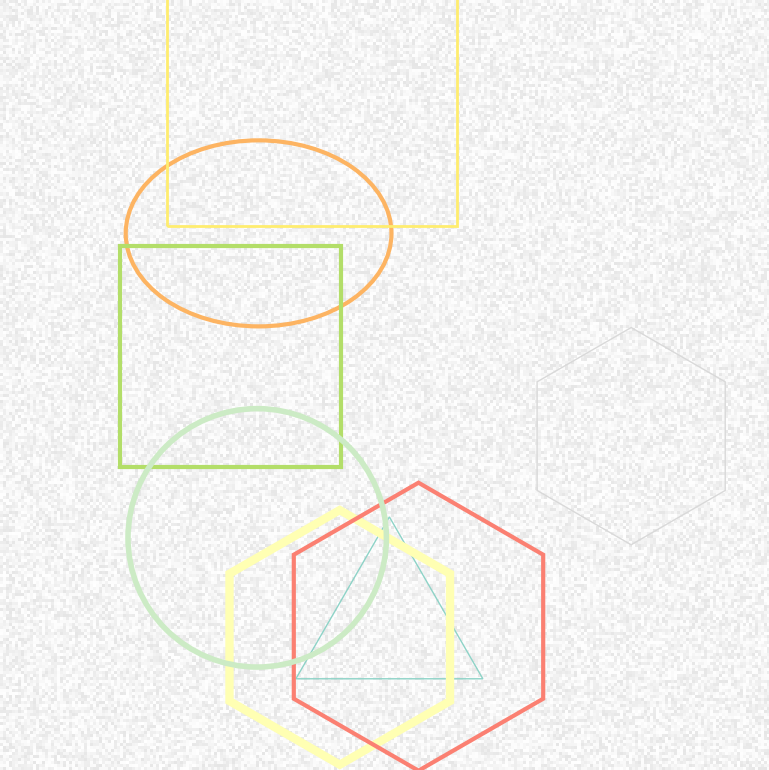[{"shape": "triangle", "thickness": 0.5, "radius": 0.7, "center": [0.506, 0.189]}, {"shape": "hexagon", "thickness": 3, "radius": 0.83, "center": [0.441, 0.172]}, {"shape": "hexagon", "thickness": 1.5, "radius": 0.94, "center": [0.544, 0.186]}, {"shape": "oval", "thickness": 1.5, "radius": 0.86, "center": [0.336, 0.697]}, {"shape": "square", "thickness": 1.5, "radius": 0.72, "center": [0.299, 0.537]}, {"shape": "hexagon", "thickness": 0.5, "radius": 0.71, "center": [0.82, 0.434]}, {"shape": "circle", "thickness": 2, "radius": 0.84, "center": [0.334, 0.302]}, {"shape": "square", "thickness": 1, "radius": 0.94, "center": [0.405, 0.894]}]